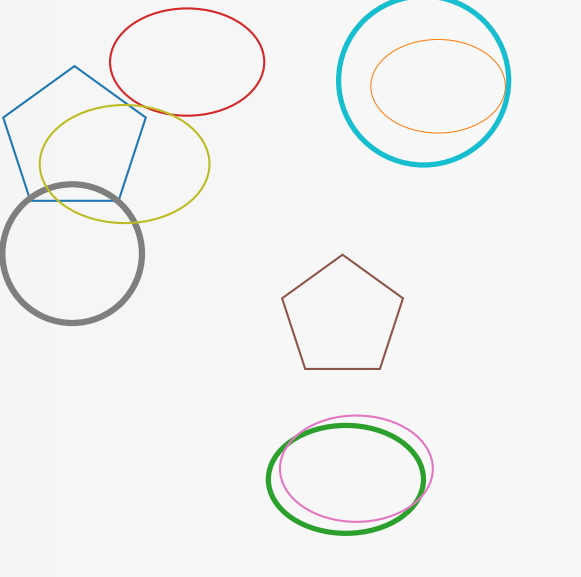[{"shape": "pentagon", "thickness": 1, "radius": 0.64, "center": [0.128, 0.756]}, {"shape": "oval", "thickness": 0.5, "radius": 0.58, "center": [0.754, 0.85]}, {"shape": "oval", "thickness": 2.5, "radius": 0.67, "center": [0.595, 0.169]}, {"shape": "oval", "thickness": 1, "radius": 0.66, "center": [0.322, 0.892]}, {"shape": "pentagon", "thickness": 1, "radius": 0.55, "center": [0.589, 0.449]}, {"shape": "oval", "thickness": 1, "radius": 0.66, "center": [0.613, 0.188]}, {"shape": "circle", "thickness": 3, "radius": 0.6, "center": [0.124, 0.56]}, {"shape": "oval", "thickness": 1, "radius": 0.73, "center": [0.214, 0.715]}, {"shape": "circle", "thickness": 2.5, "radius": 0.73, "center": [0.729, 0.86]}]